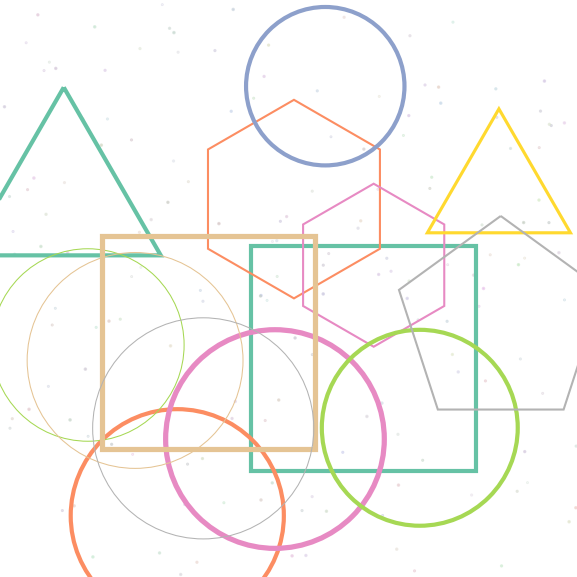[{"shape": "triangle", "thickness": 2, "radius": 0.97, "center": [0.11, 0.654]}, {"shape": "square", "thickness": 2, "radius": 0.98, "center": [0.629, 0.378]}, {"shape": "circle", "thickness": 2, "radius": 0.92, "center": [0.307, 0.106]}, {"shape": "hexagon", "thickness": 1, "radius": 0.86, "center": [0.509, 0.654]}, {"shape": "circle", "thickness": 2, "radius": 0.69, "center": [0.563, 0.85]}, {"shape": "hexagon", "thickness": 1, "radius": 0.71, "center": [0.647, 0.54]}, {"shape": "circle", "thickness": 2.5, "radius": 0.95, "center": [0.476, 0.239]}, {"shape": "circle", "thickness": 0.5, "radius": 0.83, "center": [0.152, 0.402]}, {"shape": "circle", "thickness": 2, "radius": 0.85, "center": [0.727, 0.258]}, {"shape": "triangle", "thickness": 1.5, "radius": 0.72, "center": [0.864, 0.668]}, {"shape": "square", "thickness": 2.5, "radius": 0.92, "center": [0.362, 0.406]}, {"shape": "circle", "thickness": 0.5, "radius": 0.93, "center": [0.234, 0.375]}, {"shape": "circle", "thickness": 0.5, "radius": 0.96, "center": [0.352, 0.257]}, {"shape": "pentagon", "thickness": 1, "radius": 0.93, "center": [0.867, 0.44]}]